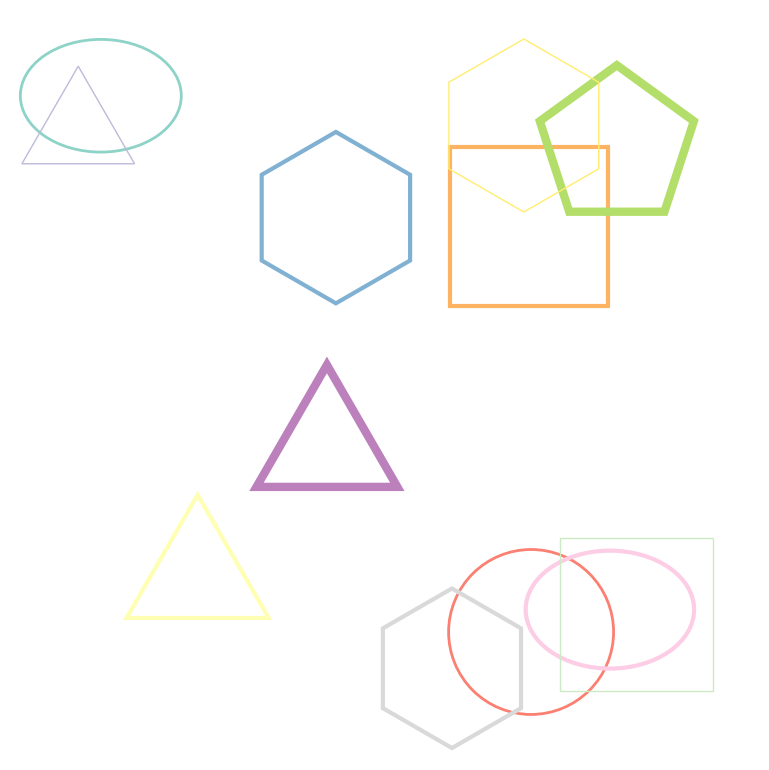[{"shape": "oval", "thickness": 1, "radius": 0.52, "center": [0.131, 0.876]}, {"shape": "triangle", "thickness": 1.5, "radius": 0.53, "center": [0.257, 0.251]}, {"shape": "triangle", "thickness": 0.5, "radius": 0.42, "center": [0.102, 0.83]}, {"shape": "circle", "thickness": 1, "radius": 0.54, "center": [0.69, 0.179]}, {"shape": "hexagon", "thickness": 1.5, "radius": 0.56, "center": [0.436, 0.717]}, {"shape": "square", "thickness": 1.5, "radius": 0.51, "center": [0.687, 0.706]}, {"shape": "pentagon", "thickness": 3, "radius": 0.53, "center": [0.801, 0.81]}, {"shape": "oval", "thickness": 1.5, "radius": 0.55, "center": [0.792, 0.208]}, {"shape": "hexagon", "thickness": 1.5, "radius": 0.52, "center": [0.587, 0.132]}, {"shape": "triangle", "thickness": 3, "radius": 0.53, "center": [0.425, 0.42]}, {"shape": "square", "thickness": 0.5, "radius": 0.5, "center": [0.826, 0.202]}, {"shape": "hexagon", "thickness": 0.5, "radius": 0.56, "center": [0.68, 0.837]}]